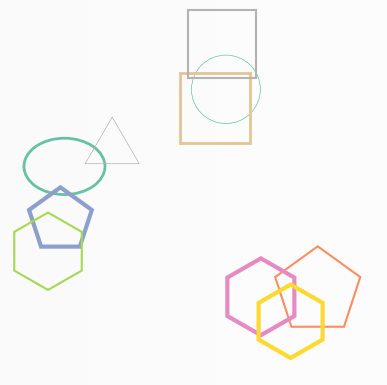[{"shape": "oval", "thickness": 2, "radius": 0.52, "center": [0.166, 0.568]}, {"shape": "circle", "thickness": 0.5, "radius": 0.44, "center": [0.583, 0.768]}, {"shape": "pentagon", "thickness": 1.5, "radius": 0.58, "center": [0.82, 0.245]}, {"shape": "pentagon", "thickness": 3, "radius": 0.43, "center": [0.156, 0.428]}, {"shape": "hexagon", "thickness": 3, "radius": 0.5, "center": [0.673, 0.229]}, {"shape": "hexagon", "thickness": 1.5, "radius": 0.5, "center": [0.124, 0.347]}, {"shape": "hexagon", "thickness": 3, "radius": 0.48, "center": [0.75, 0.166]}, {"shape": "square", "thickness": 2, "radius": 0.45, "center": [0.555, 0.719]}, {"shape": "square", "thickness": 1.5, "radius": 0.44, "center": [0.574, 0.886]}, {"shape": "triangle", "thickness": 0.5, "radius": 0.4, "center": [0.29, 0.615]}]